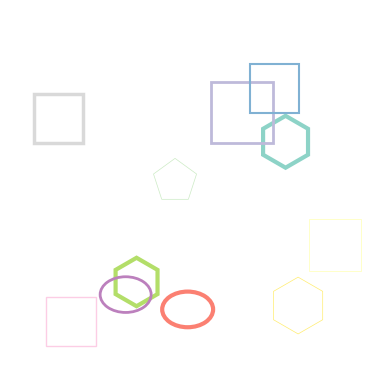[{"shape": "hexagon", "thickness": 3, "radius": 0.34, "center": [0.742, 0.632]}, {"shape": "square", "thickness": 0.5, "radius": 0.34, "center": [0.87, 0.364]}, {"shape": "square", "thickness": 2, "radius": 0.4, "center": [0.629, 0.709]}, {"shape": "oval", "thickness": 3, "radius": 0.33, "center": [0.487, 0.196]}, {"shape": "square", "thickness": 1.5, "radius": 0.32, "center": [0.713, 0.769]}, {"shape": "hexagon", "thickness": 3, "radius": 0.31, "center": [0.355, 0.268]}, {"shape": "square", "thickness": 1, "radius": 0.32, "center": [0.185, 0.165]}, {"shape": "square", "thickness": 2.5, "radius": 0.31, "center": [0.152, 0.692]}, {"shape": "oval", "thickness": 2, "radius": 0.33, "center": [0.326, 0.235]}, {"shape": "pentagon", "thickness": 0.5, "radius": 0.29, "center": [0.455, 0.53]}, {"shape": "hexagon", "thickness": 0.5, "radius": 0.37, "center": [0.774, 0.206]}]